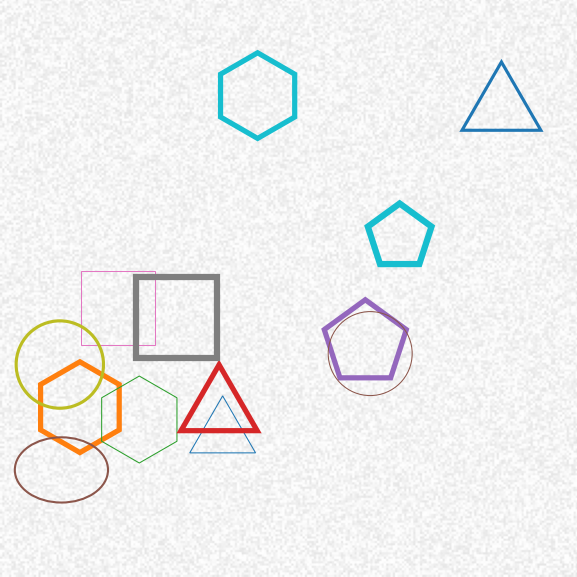[{"shape": "triangle", "thickness": 0.5, "radius": 0.33, "center": [0.386, 0.248]}, {"shape": "triangle", "thickness": 1.5, "radius": 0.39, "center": [0.868, 0.813]}, {"shape": "hexagon", "thickness": 2.5, "radius": 0.39, "center": [0.138, 0.294]}, {"shape": "hexagon", "thickness": 0.5, "radius": 0.38, "center": [0.241, 0.273]}, {"shape": "triangle", "thickness": 2.5, "radius": 0.38, "center": [0.379, 0.291]}, {"shape": "pentagon", "thickness": 2.5, "radius": 0.37, "center": [0.633, 0.405]}, {"shape": "oval", "thickness": 1, "radius": 0.4, "center": [0.106, 0.185]}, {"shape": "circle", "thickness": 0.5, "radius": 0.36, "center": [0.641, 0.387]}, {"shape": "square", "thickness": 0.5, "radius": 0.32, "center": [0.204, 0.466]}, {"shape": "square", "thickness": 3, "radius": 0.35, "center": [0.305, 0.449]}, {"shape": "circle", "thickness": 1.5, "radius": 0.38, "center": [0.104, 0.368]}, {"shape": "hexagon", "thickness": 2.5, "radius": 0.37, "center": [0.446, 0.834]}, {"shape": "pentagon", "thickness": 3, "radius": 0.29, "center": [0.692, 0.589]}]